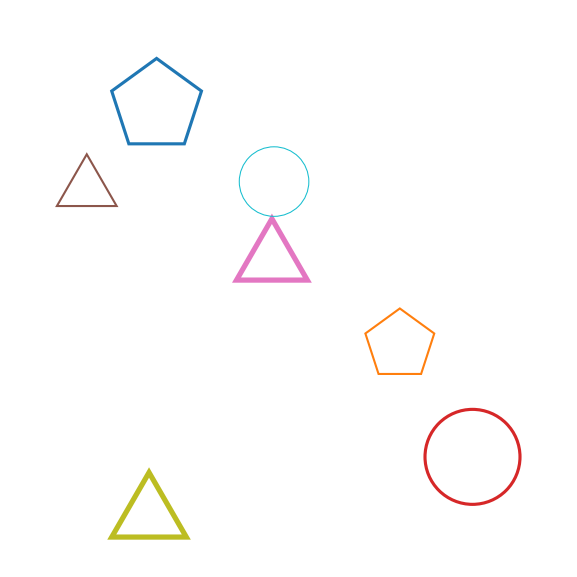[{"shape": "pentagon", "thickness": 1.5, "radius": 0.41, "center": [0.271, 0.816]}, {"shape": "pentagon", "thickness": 1, "radius": 0.31, "center": [0.692, 0.402]}, {"shape": "circle", "thickness": 1.5, "radius": 0.41, "center": [0.818, 0.208]}, {"shape": "triangle", "thickness": 1, "radius": 0.3, "center": [0.15, 0.672]}, {"shape": "triangle", "thickness": 2.5, "radius": 0.35, "center": [0.471, 0.55]}, {"shape": "triangle", "thickness": 2.5, "radius": 0.37, "center": [0.258, 0.106]}, {"shape": "circle", "thickness": 0.5, "radius": 0.3, "center": [0.475, 0.685]}]